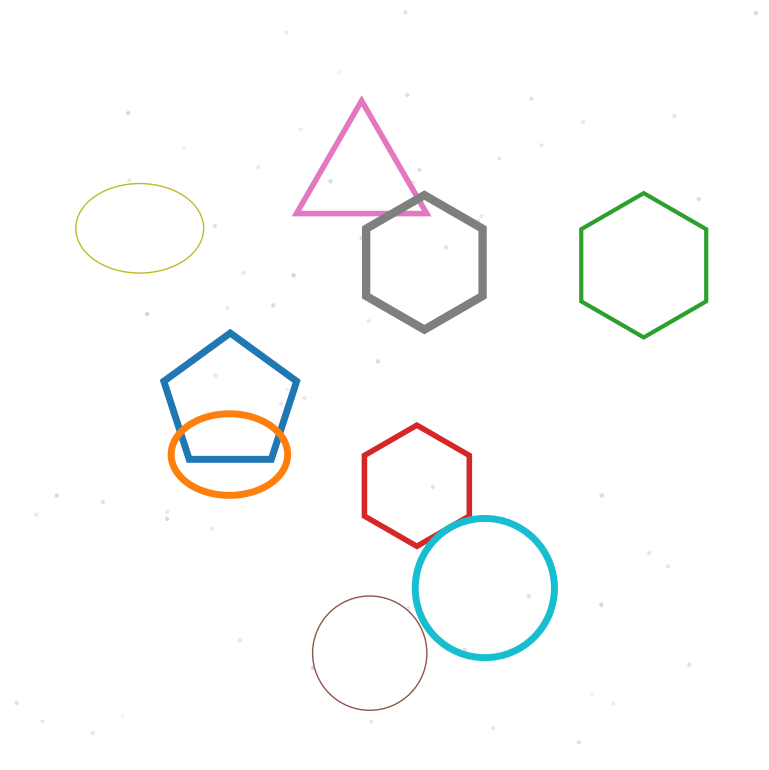[{"shape": "pentagon", "thickness": 2.5, "radius": 0.45, "center": [0.299, 0.477]}, {"shape": "oval", "thickness": 2.5, "radius": 0.38, "center": [0.298, 0.41]}, {"shape": "hexagon", "thickness": 1.5, "radius": 0.47, "center": [0.836, 0.655]}, {"shape": "hexagon", "thickness": 2, "radius": 0.39, "center": [0.541, 0.369]}, {"shape": "circle", "thickness": 0.5, "radius": 0.37, "center": [0.48, 0.152]}, {"shape": "triangle", "thickness": 2, "radius": 0.49, "center": [0.47, 0.771]}, {"shape": "hexagon", "thickness": 3, "radius": 0.44, "center": [0.551, 0.659]}, {"shape": "oval", "thickness": 0.5, "radius": 0.42, "center": [0.181, 0.704]}, {"shape": "circle", "thickness": 2.5, "radius": 0.45, "center": [0.63, 0.236]}]